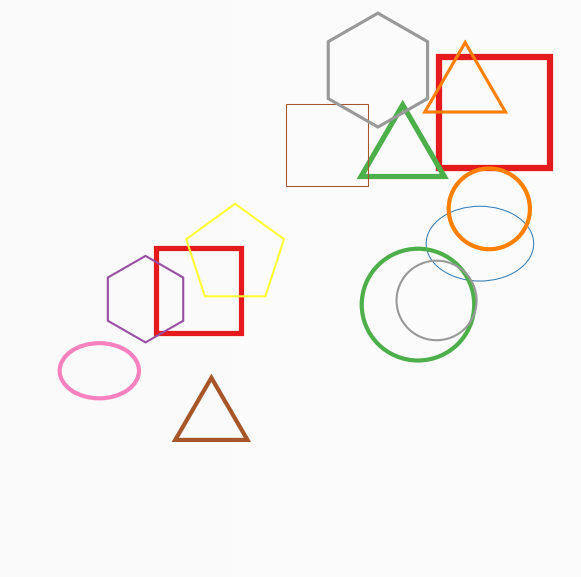[{"shape": "square", "thickness": 3, "radius": 0.48, "center": [0.851, 0.804]}, {"shape": "square", "thickness": 2.5, "radius": 0.37, "center": [0.342, 0.496]}, {"shape": "oval", "thickness": 0.5, "radius": 0.46, "center": [0.826, 0.577]}, {"shape": "triangle", "thickness": 2.5, "radius": 0.41, "center": [0.693, 0.735]}, {"shape": "circle", "thickness": 2, "radius": 0.48, "center": [0.719, 0.472]}, {"shape": "hexagon", "thickness": 1, "radius": 0.37, "center": [0.25, 0.481]}, {"shape": "triangle", "thickness": 1.5, "radius": 0.4, "center": [0.8, 0.845]}, {"shape": "circle", "thickness": 2, "radius": 0.35, "center": [0.842, 0.637]}, {"shape": "pentagon", "thickness": 1, "radius": 0.44, "center": [0.405, 0.558]}, {"shape": "square", "thickness": 0.5, "radius": 0.35, "center": [0.562, 0.748]}, {"shape": "triangle", "thickness": 2, "radius": 0.36, "center": [0.364, 0.273]}, {"shape": "oval", "thickness": 2, "radius": 0.34, "center": [0.171, 0.357]}, {"shape": "hexagon", "thickness": 1.5, "radius": 0.49, "center": [0.65, 0.878]}, {"shape": "circle", "thickness": 1, "radius": 0.34, "center": [0.751, 0.479]}]